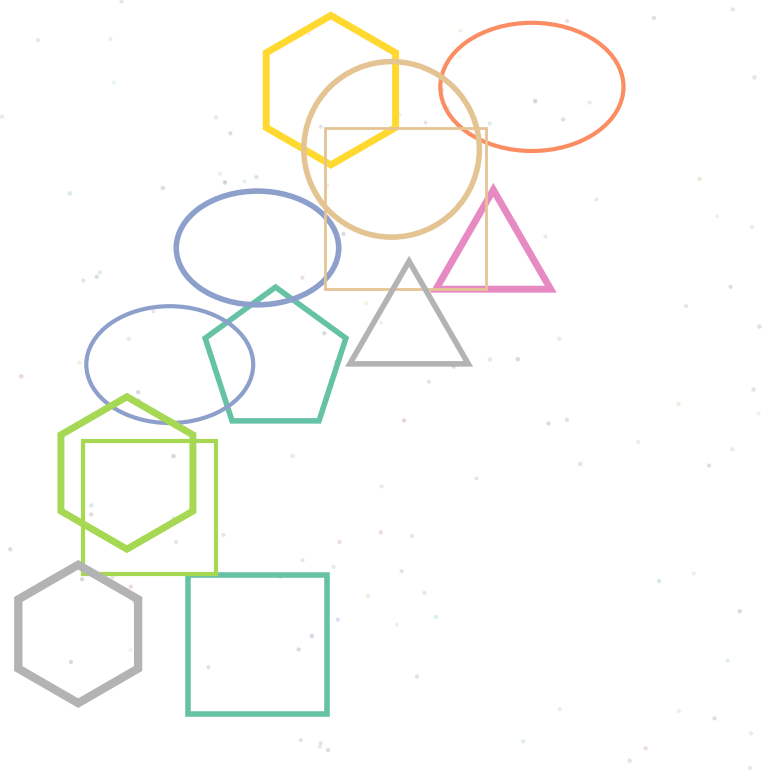[{"shape": "pentagon", "thickness": 2, "radius": 0.48, "center": [0.358, 0.531]}, {"shape": "square", "thickness": 2, "radius": 0.45, "center": [0.335, 0.163]}, {"shape": "oval", "thickness": 1.5, "radius": 0.59, "center": [0.691, 0.887]}, {"shape": "oval", "thickness": 2, "radius": 0.53, "center": [0.334, 0.678]}, {"shape": "oval", "thickness": 1.5, "radius": 0.54, "center": [0.22, 0.526]}, {"shape": "triangle", "thickness": 2.5, "radius": 0.43, "center": [0.641, 0.667]}, {"shape": "hexagon", "thickness": 2.5, "radius": 0.49, "center": [0.165, 0.386]}, {"shape": "square", "thickness": 1.5, "radius": 0.43, "center": [0.194, 0.341]}, {"shape": "hexagon", "thickness": 2.5, "radius": 0.49, "center": [0.43, 0.883]}, {"shape": "square", "thickness": 1, "radius": 0.52, "center": [0.526, 0.729]}, {"shape": "circle", "thickness": 2, "radius": 0.57, "center": [0.509, 0.806]}, {"shape": "hexagon", "thickness": 3, "radius": 0.45, "center": [0.102, 0.177]}, {"shape": "triangle", "thickness": 2, "radius": 0.44, "center": [0.531, 0.572]}]